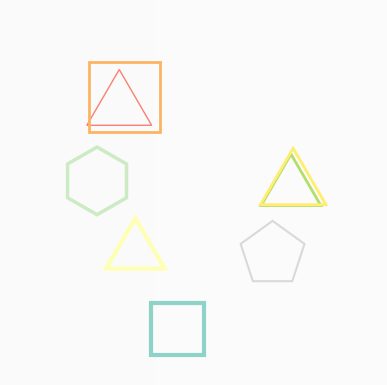[{"shape": "square", "thickness": 3, "radius": 0.34, "center": [0.458, 0.146]}, {"shape": "triangle", "thickness": 3, "radius": 0.44, "center": [0.349, 0.346]}, {"shape": "triangle", "thickness": 1, "radius": 0.48, "center": [0.308, 0.723]}, {"shape": "square", "thickness": 2, "radius": 0.46, "center": [0.322, 0.748]}, {"shape": "triangle", "thickness": 2, "radius": 0.44, "center": [0.751, 0.511]}, {"shape": "pentagon", "thickness": 1.5, "radius": 0.43, "center": [0.703, 0.34]}, {"shape": "hexagon", "thickness": 2.5, "radius": 0.44, "center": [0.25, 0.53]}, {"shape": "triangle", "thickness": 2, "radius": 0.49, "center": [0.757, 0.517]}]